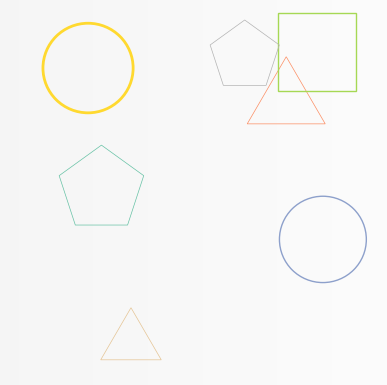[{"shape": "pentagon", "thickness": 0.5, "radius": 0.57, "center": [0.262, 0.508]}, {"shape": "triangle", "thickness": 0.5, "radius": 0.58, "center": [0.739, 0.736]}, {"shape": "circle", "thickness": 1, "radius": 0.56, "center": [0.833, 0.378]}, {"shape": "square", "thickness": 1, "radius": 0.5, "center": [0.817, 0.865]}, {"shape": "circle", "thickness": 2, "radius": 0.58, "center": [0.227, 0.823]}, {"shape": "triangle", "thickness": 0.5, "radius": 0.45, "center": [0.338, 0.111]}, {"shape": "pentagon", "thickness": 0.5, "radius": 0.47, "center": [0.632, 0.854]}]